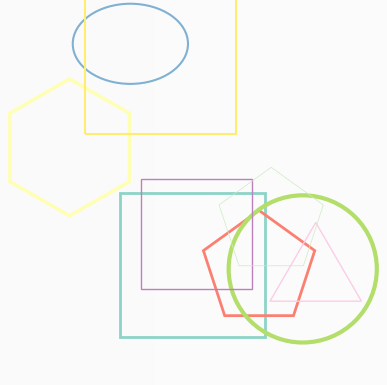[{"shape": "square", "thickness": 2, "radius": 0.94, "center": [0.496, 0.311]}, {"shape": "hexagon", "thickness": 2.5, "radius": 0.89, "center": [0.18, 0.617]}, {"shape": "pentagon", "thickness": 2, "radius": 0.76, "center": [0.669, 0.302]}, {"shape": "oval", "thickness": 1.5, "radius": 0.74, "center": [0.336, 0.886]}, {"shape": "circle", "thickness": 3, "radius": 0.96, "center": [0.781, 0.302]}, {"shape": "triangle", "thickness": 1, "radius": 0.68, "center": [0.815, 0.286]}, {"shape": "square", "thickness": 1, "radius": 0.72, "center": [0.507, 0.392]}, {"shape": "pentagon", "thickness": 0.5, "radius": 0.71, "center": [0.7, 0.424]}, {"shape": "square", "thickness": 1.5, "radius": 0.98, "center": [0.414, 0.847]}]